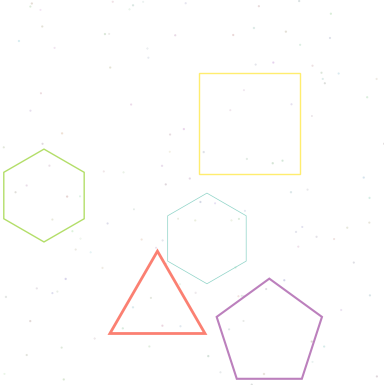[{"shape": "hexagon", "thickness": 0.5, "radius": 0.59, "center": [0.538, 0.381]}, {"shape": "triangle", "thickness": 2, "radius": 0.71, "center": [0.409, 0.205]}, {"shape": "hexagon", "thickness": 1, "radius": 0.6, "center": [0.114, 0.492]}, {"shape": "pentagon", "thickness": 1.5, "radius": 0.72, "center": [0.7, 0.132]}, {"shape": "square", "thickness": 1, "radius": 0.65, "center": [0.649, 0.679]}]